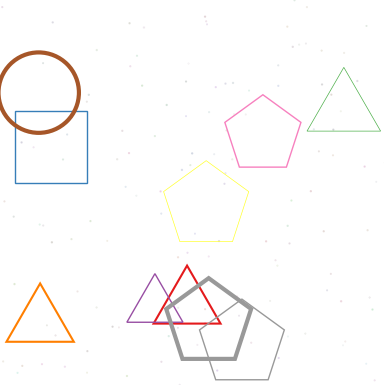[{"shape": "triangle", "thickness": 1.5, "radius": 0.5, "center": [0.486, 0.21]}, {"shape": "square", "thickness": 1, "radius": 0.47, "center": [0.133, 0.618]}, {"shape": "triangle", "thickness": 0.5, "radius": 0.55, "center": [0.893, 0.715]}, {"shape": "triangle", "thickness": 1, "radius": 0.42, "center": [0.402, 0.205]}, {"shape": "triangle", "thickness": 1.5, "radius": 0.5, "center": [0.104, 0.163]}, {"shape": "pentagon", "thickness": 0.5, "radius": 0.58, "center": [0.536, 0.466]}, {"shape": "circle", "thickness": 3, "radius": 0.52, "center": [0.101, 0.759]}, {"shape": "pentagon", "thickness": 1, "radius": 0.52, "center": [0.683, 0.65]}, {"shape": "pentagon", "thickness": 3, "radius": 0.58, "center": [0.542, 0.162]}, {"shape": "pentagon", "thickness": 1, "radius": 0.58, "center": [0.628, 0.107]}]